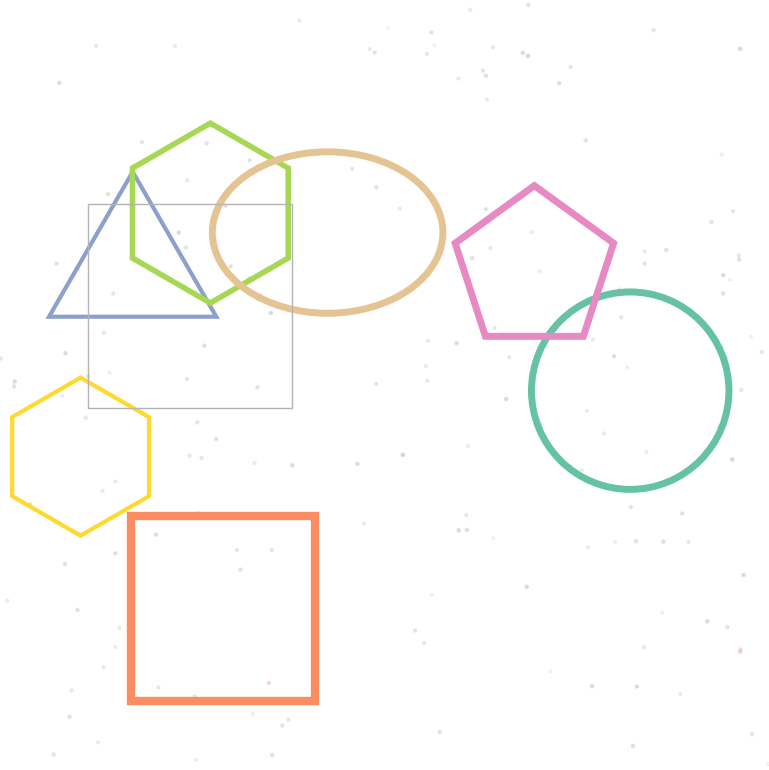[{"shape": "circle", "thickness": 2.5, "radius": 0.64, "center": [0.818, 0.493]}, {"shape": "square", "thickness": 3, "radius": 0.6, "center": [0.29, 0.21]}, {"shape": "triangle", "thickness": 1.5, "radius": 0.63, "center": [0.172, 0.651]}, {"shape": "pentagon", "thickness": 2.5, "radius": 0.54, "center": [0.694, 0.651]}, {"shape": "hexagon", "thickness": 2, "radius": 0.58, "center": [0.273, 0.723]}, {"shape": "hexagon", "thickness": 1.5, "radius": 0.51, "center": [0.105, 0.407]}, {"shape": "oval", "thickness": 2.5, "radius": 0.75, "center": [0.425, 0.698]}, {"shape": "square", "thickness": 0.5, "radius": 0.66, "center": [0.247, 0.603]}]